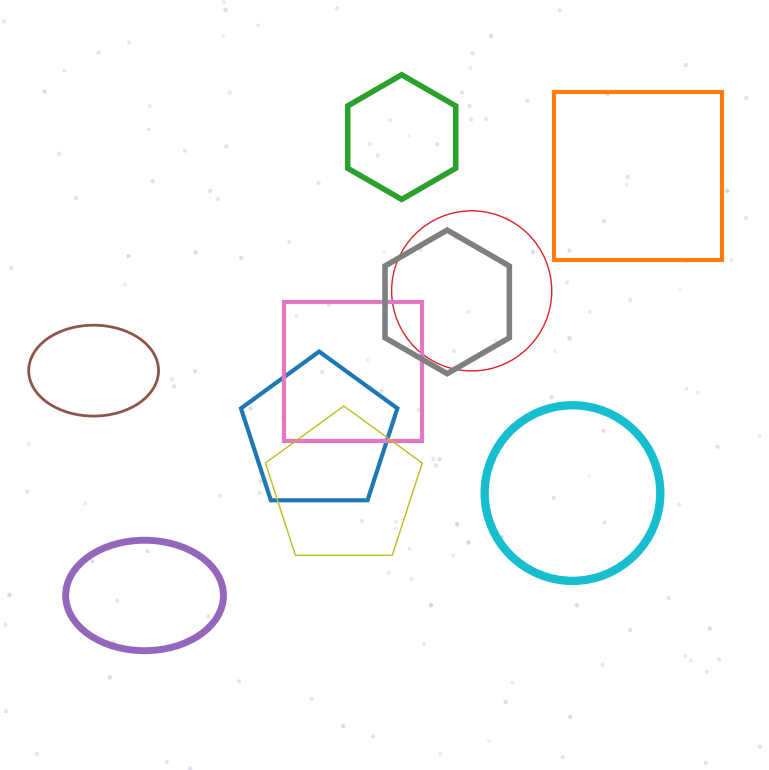[{"shape": "pentagon", "thickness": 1.5, "radius": 0.53, "center": [0.415, 0.437]}, {"shape": "square", "thickness": 1.5, "radius": 0.55, "center": [0.829, 0.772]}, {"shape": "hexagon", "thickness": 2, "radius": 0.4, "center": [0.522, 0.822]}, {"shape": "circle", "thickness": 0.5, "radius": 0.52, "center": [0.613, 0.622]}, {"shape": "oval", "thickness": 2.5, "radius": 0.51, "center": [0.188, 0.227]}, {"shape": "oval", "thickness": 1, "radius": 0.42, "center": [0.122, 0.519]}, {"shape": "square", "thickness": 1.5, "radius": 0.45, "center": [0.459, 0.517]}, {"shape": "hexagon", "thickness": 2, "radius": 0.47, "center": [0.581, 0.608]}, {"shape": "pentagon", "thickness": 0.5, "radius": 0.54, "center": [0.447, 0.366]}, {"shape": "circle", "thickness": 3, "radius": 0.57, "center": [0.743, 0.36]}]